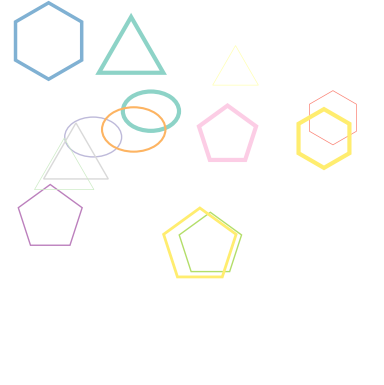[{"shape": "oval", "thickness": 3, "radius": 0.36, "center": [0.392, 0.711]}, {"shape": "triangle", "thickness": 3, "radius": 0.48, "center": [0.341, 0.859]}, {"shape": "triangle", "thickness": 0.5, "radius": 0.34, "center": [0.612, 0.813]}, {"shape": "oval", "thickness": 1, "radius": 0.37, "center": [0.242, 0.644]}, {"shape": "hexagon", "thickness": 0.5, "radius": 0.35, "center": [0.865, 0.694]}, {"shape": "hexagon", "thickness": 2.5, "radius": 0.5, "center": [0.126, 0.893]}, {"shape": "oval", "thickness": 1.5, "radius": 0.41, "center": [0.347, 0.664]}, {"shape": "pentagon", "thickness": 1, "radius": 0.43, "center": [0.546, 0.363]}, {"shape": "pentagon", "thickness": 3, "radius": 0.39, "center": [0.591, 0.648]}, {"shape": "triangle", "thickness": 1, "radius": 0.48, "center": [0.197, 0.584]}, {"shape": "pentagon", "thickness": 1, "radius": 0.44, "center": [0.13, 0.434]}, {"shape": "triangle", "thickness": 0.5, "radius": 0.45, "center": [0.167, 0.552]}, {"shape": "hexagon", "thickness": 3, "radius": 0.38, "center": [0.842, 0.64]}, {"shape": "pentagon", "thickness": 2, "radius": 0.49, "center": [0.519, 0.361]}]